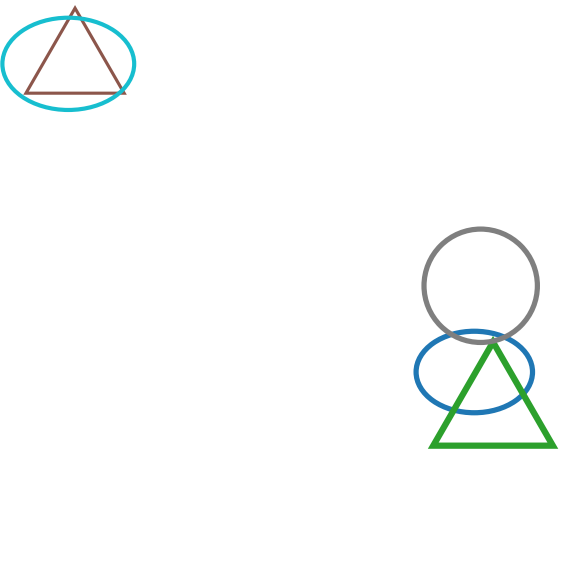[{"shape": "oval", "thickness": 2.5, "radius": 0.5, "center": [0.821, 0.355]}, {"shape": "triangle", "thickness": 3, "radius": 0.6, "center": [0.854, 0.287]}, {"shape": "triangle", "thickness": 1.5, "radius": 0.49, "center": [0.13, 0.887]}, {"shape": "circle", "thickness": 2.5, "radius": 0.49, "center": [0.832, 0.504]}, {"shape": "oval", "thickness": 2, "radius": 0.57, "center": [0.118, 0.889]}]